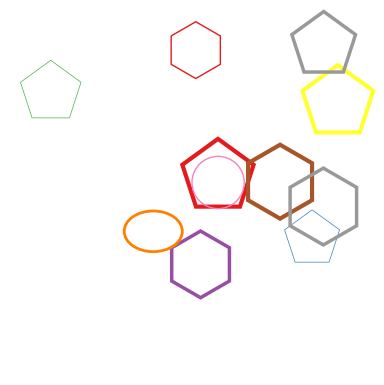[{"shape": "pentagon", "thickness": 3, "radius": 0.49, "center": [0.566, 0.542]}, {"shape": "hexagon", "thickness": 1, "radius": 0.37, "center": [0.508, 0.87]}, {"shape": "pentagon", "thickness": 0.5, "radius": 0.38, "center": [0.811, 0.38]}, {"shape": "pentagon", "thickness": 0.5, "radius": 0.41, "center": [0.132, 0.761]}, {"shape": "hexagon", "thickness": 2.5, "radius": 0.43, "center": [0.521, 0.313]}, {"shape": "oval", "thickness": 2, "radius": 0.38, "center": [0.398, 0.399]}, {"shape": "pentagon", "thickness": 3, "radius": 0.48, "center": [0.878, 0.734]}, {"shape": "hexagon", "thickness": 3, "radius": 0.48, "center": [0.727, 0.528]}, {"shape": "circle", "thickness": 1, "radius": 0.34, "center": [0.567, 0.526]}, {"shape": "hexagon", "thickness": 2.5, "radius": 0.5, "center": [0.84, 0.464]}, {"shape": "pentagon", "thickness": 2.5, "radius": 0.43, "center": [0.841, 0.883]}]